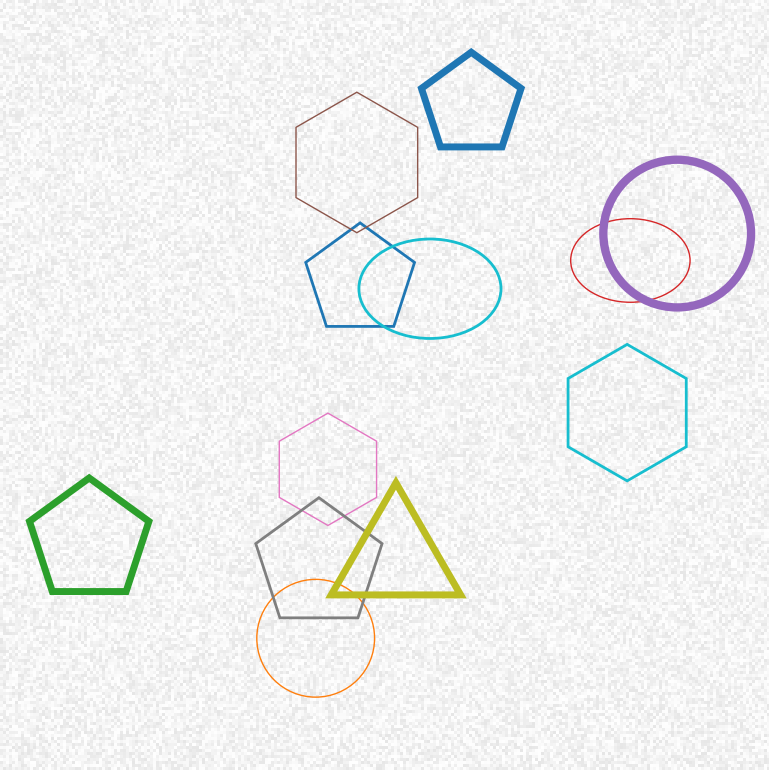[{"shape": "pentagon", "thickness": 2.5, "radius": 0.34, "center": [0.612, 0.864]}, {"shape": "pentagon", "thickness": 1, "radius": 0.37, "center": [0.468, 0.636]}, {"shape": "circle", "thickness": 0.5, "radius": 0.38, "center": [0.41, 0.171]}, {"shape": "pentagon", "thickness": 2.5, "radius": 0.41, "center": [0.116, 0.298]}, {"shape": "oval", "thickness": 0.5, "radius": 0.39, "center": [0.819, 0.662]}, {"shape": "circle", "thickness": 3, "radius": 0.48, "center": [0.879, 0.697]}, {"shape": "hexagon", "thickness": 0.5, "radius": 0.46, "center": [0.463, 0.789]}, {"shape": "hexagon", "thickness": 0.5, "radius": 0.36, "center": [0.426, 0.391]}, {"shape": "pentagon", "thickness": 1, "radius": 0.43, "center": [0.414, 0.267]}, {"shape": "triangle", "thickness": 2.5, "radius": 0.49, "center": [0.514, 0.276]}, {"shape": "oval", "thickness": 1, "radius": 0.46, "center": [0.558, 0.625]}, {"shape": "hexagon", "thickness": 1, "radius": 0.44, "center": [0.814, 0.464]}]